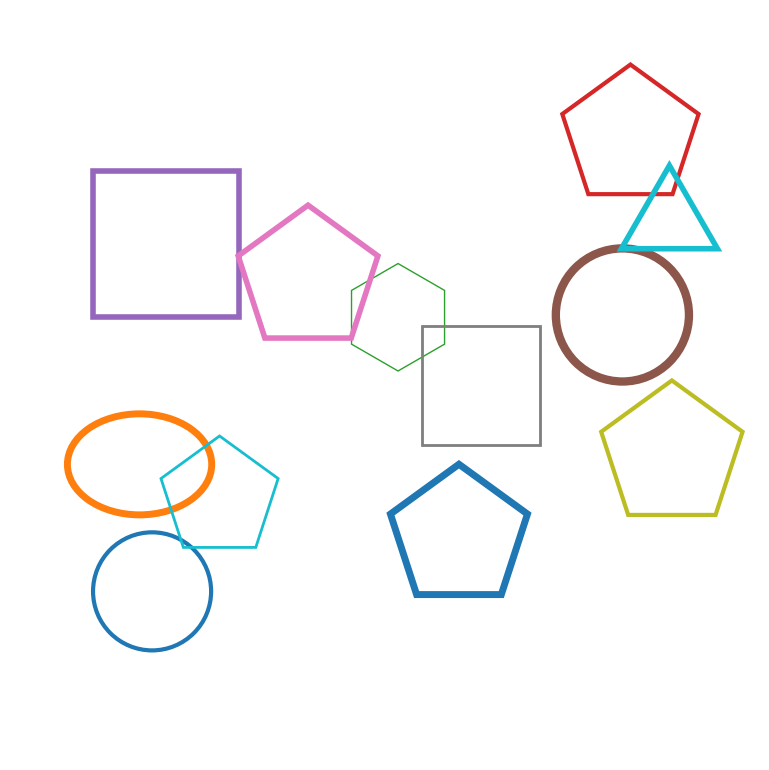[{"shape": "pentagon", "thickness": 2.5, "radius": 0.47, "center": [0.596, 0.304]}, {"shape": "circle", "thickness": 1.5, "radius": 0.38, "center": [0.198, 0.232]}, {"shape": "oval", "thickness": 2.5, "radius": 0.47, "center": [0.181, 0.397]}, {"shape": "hexagon", "thickness": 0.5, "radius": 0.35, "center": [0.517, 0.588]}, {"shape": "pentagon", "thickness": 1.5, "radius": 0.47, "center": [0.819, 0.823]}, {"shape": "square", "thickness": 2, "radius": 0.47, "center": [0.215, 0.683]}, {"shape": "circle", "thickness": 3, "radius": 0.43, "center": [0.808, 0.591]}, {"shape": "pentagon", "thickness": 2, "radius": 0.48, "center": [0.4, 0.638]}, {"shape": "square", "thickness": 1, "radius": 0.38, "center": [0.625, 0.499]}, {"shape": "pentagon", "thickness": 1.5, "radius": 0.48, "center": [0.873, 0.409]}, {"shape": "pentagon", "thickness": 1, "radius": 0.4, "center": [0.285, 0.354]}, {"shape": "triangle", "thickness": 2, "radius": 0.36, "center": [0.869, 0.713]}]